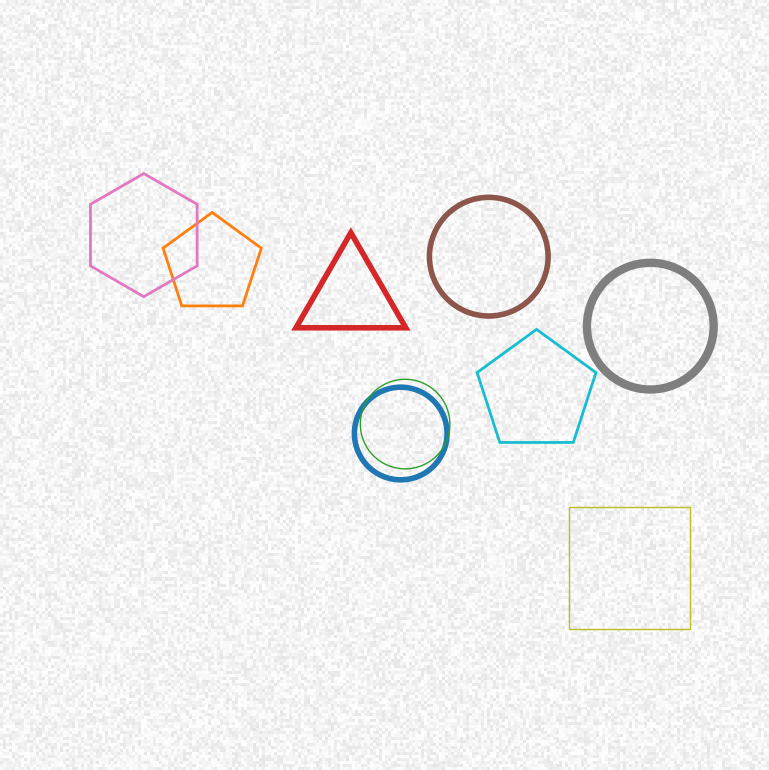[{"shape": "circle", "thickness": 2, "radius": 0.3, "center": [0.52, 0.437]}, {"shape": "pentagon", "thickness": 1, "radius": 0.34, "center": [0.276, 0.657]}, {"shape": "circle", "thickness": 0.5, "radius": 0.29, "center": [0.526, 0.449]}, {"shape": "triangle", "thickness": 2, "radius": 0.41, "center": [0.456, 0.615]}, {"shape": "circle", "thickness": 2, "radius": 0.39, "center": [0.635, 0.667]}, {"shape": "hexagon", "thickness": 1, "radius": 0.4, "center": [0.187, 0.695]}, {"shape": "circle", "thickness": 3, "radius": 0.41, "center": [0.845, 0.576]}, {"shape": "square", "thickness": 0.5, "radius": 0.39, "center": [0.817, 0.262]}, {"shape": "pentagon", "thickness": 1, "radius": 0.41, "center": [0.697, 0.491]}]